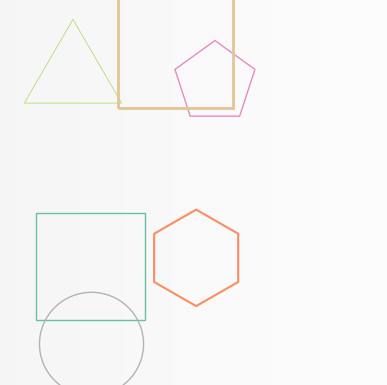[{"shape": "square", "thickness": 1, "radius": 0.7, "center": [0.234, 0.308]}, {"shape": "hexagon", "thickness": 1.5, "radius": 0.63, "center": [0.506, 0.33]}, {"shape": "pentagon", "thickness": 1, "radius": 0.54, "center": [0.555, 0.786]}, {"shape": "triangle", "thickness": 0.5, "radius": 0.72, "center": [0.188, 0.805]}, {"shape": "square", "thickness": 2, "radius": 0.74, "center": [0.454, 0.869]}, {"shape": "circle", "thickness": 1, "radius": 0.67, "center": [0.236, 0.106]}]